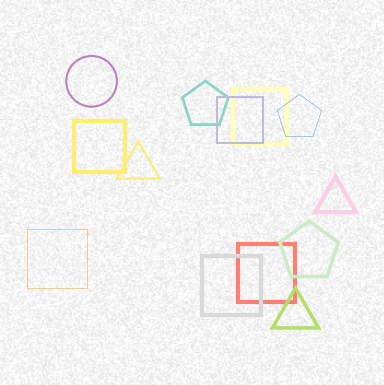[{"shape": "pentagon", "thickness": 2, "radius": 0.31, "center": [0.533, 0.727]}, {"shape": "square", "thickness": 3, "radius": 0.35, "center": [0.676, 0.697]}, {"shape": "square", "thickness": 1.5, "radius": 0.3, "center": [0.623, 0.688]}, {"shape": "square", "thickness": 3, "radius": 0.38, "center": [0.692, 0.292]}, {"shape": "pentagon", "thickness": 0.5, "radius": 0.3, "center": [0.778, 0.694]}, {"shape": "square", "thickness": 0.5, "radius": 0.39, "center": [0.148, 0.329]}, {"shape": "triangle", "thickness": 2.5, "radius": 0.35, "center": [0.768, 0.183]}, {"shape": "triangle", "thickness": 3, "radius": 0.31, "center": [0.871, 0.48]}, {"shape": "square", "thickness": 3, "radius": 0.39, "center": [0.602, 0.259]}, {"shape": "circle", "thickness": 1.5, "radius": 0.33, "center": [0.238, 0.789]}, {"shape": "pentagon", "thickness": 2.5, "radius": 0.4, "center": [0.803, 0.346]}, {"shape": "triangle", "thickness": 1.5, "radius": 0.32, "center": [0.359, 0.568]}, {"shape": "square", "thickness": 3, "radius": 0.33, "center": [0.258, 0.62]}]